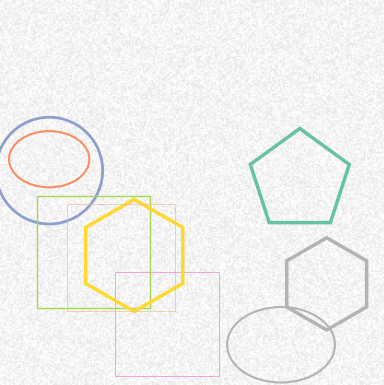[{"shape": "pentagon", "thickness": 2.5, "radius": 0.68, "center": [0.779, 0.531]}, {"shape": "oval", "thickness": 1.5, "radius": 0.52, "center": [0.128, 0.586]}, {"shape": "circle", "thickness": 2, "radius": 0.69, "center": [0.128, 0.557]}, {"shape": "square", "thickness": 0.5, "radius": 0.67, "center": [0.435, 0.158]}, {"shape": "square", "thickness": 1, "radius": 0.73, "center": [0.242, 0.346]}, {"shape": "hexagon", "thickness": 2.5, "radius": 0.73, "center": [0.349, 0.337]}, {"shape": "square", "thickness": 0.5, "radius": 0.7, "center": [0.314, 0.331]}, {"shape": "hexagon", "thickness": 2.5, "radius": 0.6, "center": [0.849, 0.263]}, {"shape": "oval", "thickness": 1.5, "radius": 0.7, "center": [0.73, 0.104]}]